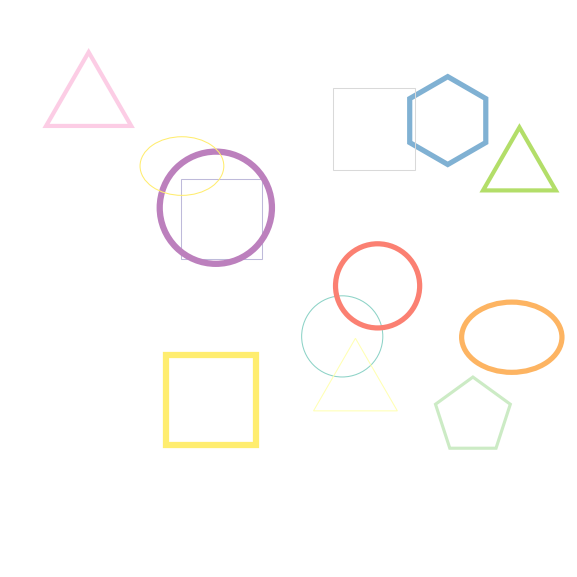[{"shape": "circle", "thickness": 0.5, "radius": 0.35, "center": [0.593, 0.417]}, {"shape": "triangle", "thickness": 0.5, "radius": 0.42, "center": [0.615, 0.33]}, {"shape": "square", "thickness": 0.5, "radius": 0.35, "center": [0.384, 0.62]}, {"shape": "circle", "thickness": 2.5, "radius": 0.36, "center": [0.654, 0.504]}, {"shape": "hexagon", "thickness": 2.5, "radius": 0.38, "center": [0.775, 0.79]}, {"shape": "oval", "thickness": 2.5, "radius": 0.43, "center": [0.886, 0.415]}, {"shape": "triangle", "thickness": 2, "radius": 0.36, "center": [0.899, 0.706]}, {"shape": "triangle", "thickness": 2, "radius": 0.43, "center": [0.154, 0.824]}, {"shape": "square", "thickness": 0.5, "radius": 0.36, "center": [0.647, 0.775]}, {"shape": "circle", "thickness": 3, "radius": 0.49, "center": [0.374, 0.639]}, {"shape": "pentagon", "thickness": 1.5, "radius": 0.34, "center": [0.819, 0.278]}, {"shape": "oval", "thickness": 0.5, "radius": 0.36, "center": [0.315, 0.712]}, {"shape": "square", "thickness": 3, "radius": 0.39, "center": [0.365, 0.307]}]